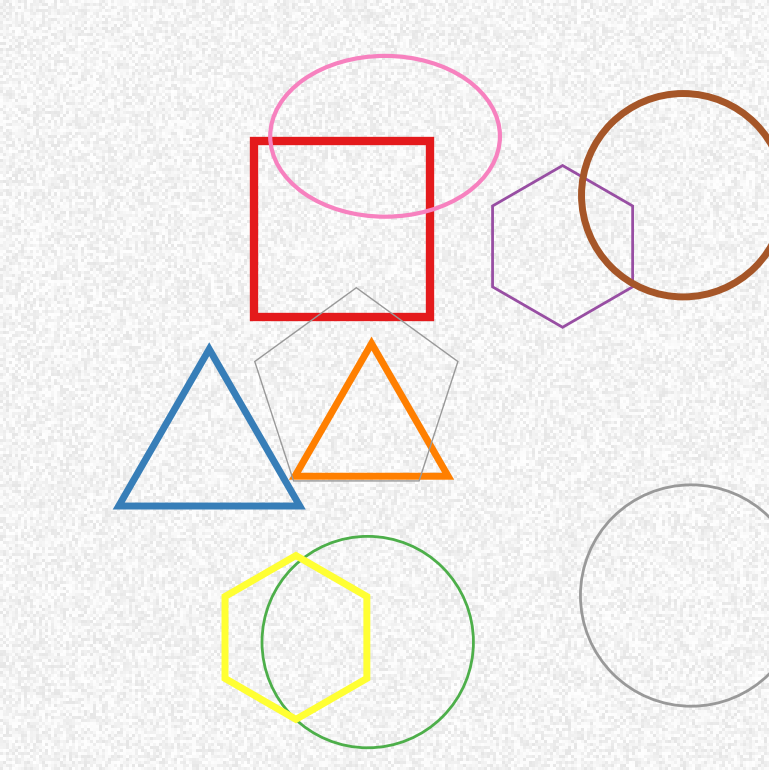[{"shape": "square", "thickness": 3, "radius": 0.57, "center": [0.444, 0.703]}, {"shape": "triangle", "thickness": 2.5, "radius": 0.68, "center": [0.272, 0.411]}, {"shape": "circle", "thickness": 1, "radius": 0.69, "center": [0.478, 0.166]}, {"shape": "hexagon", "thickness": 1, "radius": 0.53, "center": [0.731, 0.68]}, {"shape": "triangle", "thickness": 2.5, "radius": 0.57, "center": [0.483, 0.439]}, {"shape": "hexagon", "thickness": 2.5, "radius": 0.53, "center": [0.384, 0.172]}, {"shape": "circle", "thickness": 2.5, "radius": 0.66, "center": [0.887, 0.746]}, {"shape": "oval", "thickness": 1.5, "radius": 0.75, "center": [0.5, 0.823]}, {"shape": "circle", "thickness": 1, "radius": 0.72, "center": [0.898, 0.227]}, {"shape": "pentagon", "thickness": 0.5, "radius": 0.69, "center": [0.463, 0.488]}]